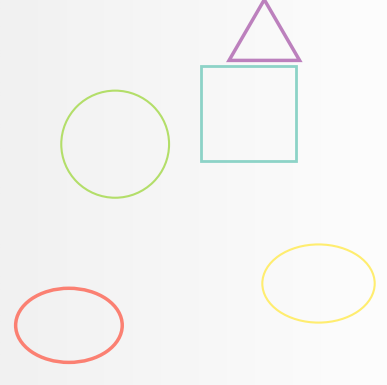[{"shape": "square", "thickness": 2, "radius": 0.61, "center": [0.641, 0.705]}, {"shape": "oval", "thickness": 2.5, "radius": 0.69, "center": [0.178, 0.155]}, {"shape": "circle", "thickness": 1.5, "radius": 0.7, "center": [0.297, 0.625]}, {"shape": "triangle", "thickness": 2.5, "radius": 0.53, "center": [0.682, 0.896]}, {"shape": "oval", "thickness": 1.5, "radius": 0.73, "center": [0.822, 0.264]}]